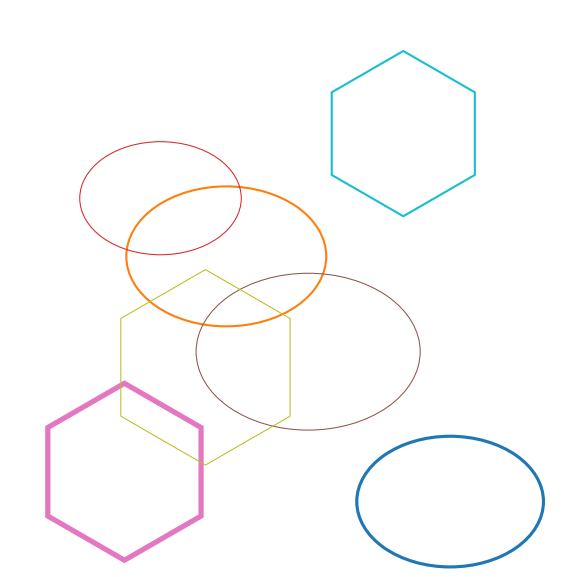[{"shape": "oval", "thickness": 1.5, "radius": 0.81, "center": [0.779, 0.131]}, {"shape": "oval", "thickness": 1, "radius": 0.87, "center": [0.392, 0.555]}, {"shape": "oval", "thickness": 0.5, "radius": 0.7, "center": [0.278, 0.656]}, {"shape": "oval", "thickness": 0.5, "radius": 0.97, "center": [0.534, 0.39]}, {"shape": "hexagon", "thickness": 2.5, "radius": 0.77, "center": [0.215, 0.182]}, {"shape": "hexagon", "thickness": 0.5, "radius": 0.85, "center": [0.356, 0.363]}, {"shape": "hexagon", "thickness": 1, "radius": 0.72, "center": [0.698, 0.768]}]